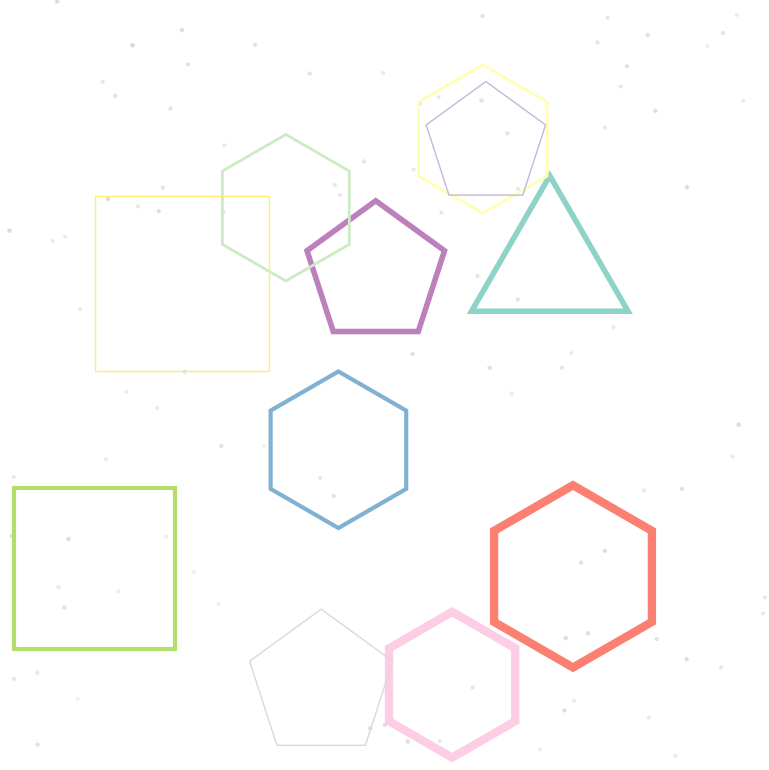[{"shape": "triangle", "thickness": 2, "radius": 0.59, "center": [0.714, 0.654]}, {"shape": "hexagon", "thickness": 1, "radius": 0.48, "center": [0.627, 0.82]}, {"shape": "pentagon", "thickness": 0.5, "radius": 0.41, "center": [0.631, 0.813]}, {"shape": "hexagon", "thickness": 3, "radius": 0.59, "center": [0.744, 0.251]}, {"shape": "hexagon", "thickness": 1.5, "radius": 0.51, "center": [0.44, 0.416]}, {"shape": "square", "thickness": 1.5, "radius": 0.52, "center": [0.123, 0.262]}, {"shape": "hexagon", "thickness": 3, "radius": 0.47, "center": [0.587, 0.111]}, {"shape": "pentagon", "thickness": 0.5, "radius": 0.49, "center": [0.417, 0.111]}, {"shape": "pentagon", "thickness": 2, "radius": 0.47, "center": [0.488, 0.645]}, {"shape": "hexagon", "thickness": 1, "radius": 0.48, "center": [0.371, 0.73]}, {"shape": "square", "thickness": 0.5, "radius": 0.57, "center": [0.237, 0.632]}]